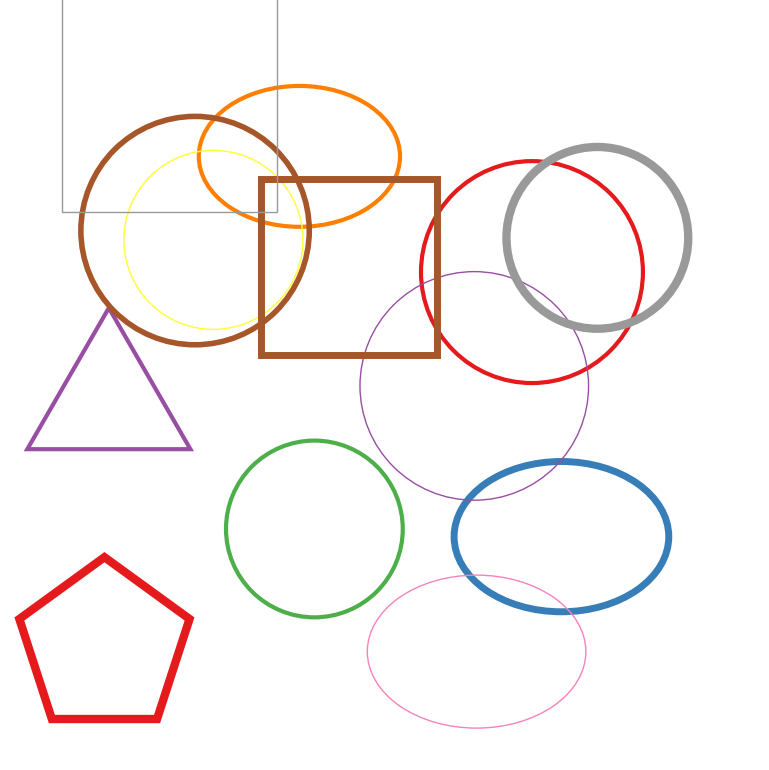[{"shape": "circle", "thickness": 1.5, "radius": 0.72, "center": [0.691, 0.647]}, {"shape": "pentagon", "thickness": 3, "radius": 0.58, "center": [0.136, 0.16]}, {"shape": "oval", "thickness": 2.5, "radius": 0.7, "center": [0.729, 0.303]}, {"shape": "circle", "thickness": 1.5, "radius": 0.57, "center": [0.408, 0.313]}, {"shape": "triangle", "thickness": 1.5, "radius": 0.61, "center": [0.141, 0.478]}, {"shape": "circle", "thickness": 0.5, "radius": 0.74, "center": [0.616, 0.499]}, {"shape": "oval", "thickness": 1.5, "radius": 0.65, "center": [0.389, 0.797]}, {"shape": "circle", "thickness": 0.5, "radius": 0.58, "center": [0.277, 0.688]}, {"shape": "circle", "thickness": 2, "radius": 0.74, "center": [0.253, 0.701]}, {"shape": "square", "thickness": 2.5, "radius": 0.57, "center": [0.453, 0.653]}, {"shape": "oval", "thickness": 0.5, "radius": 0.71, "center": [0.619, 0.154]}, {"shape": "square", "thickness": 0.5, "radius": 0.7, "center": [0.22, 0.864]}, {"shape": "circle", "thickness": 3, "radius": 0.59, "center": [0.776, 0.691]}]